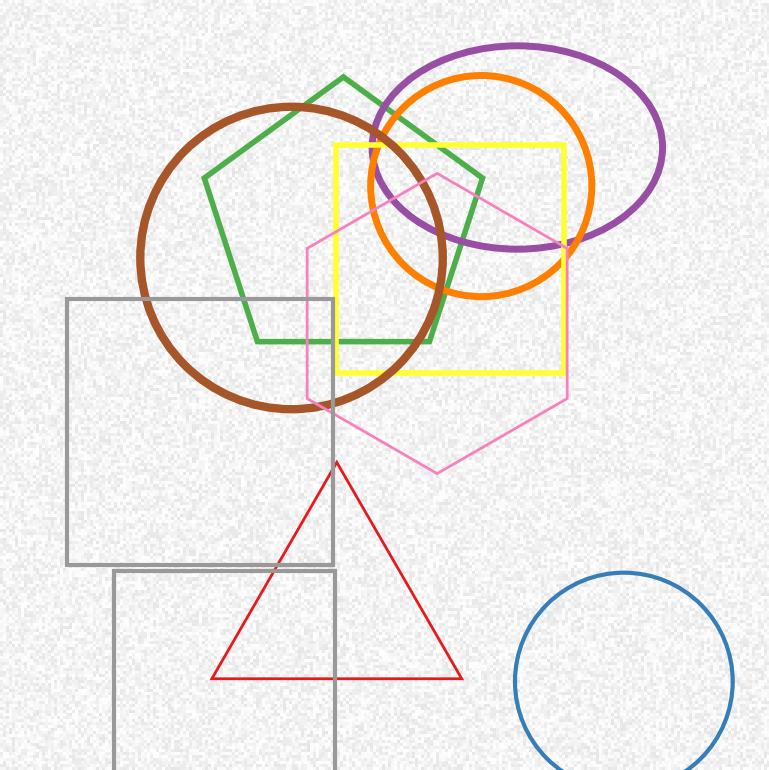[{"shape": "triangle", "thickness": 1, "radius": 0.94, "center": [0.437, 0.212]}, {"shape": "circle", "thickness": 1.5, "radius": 0.71, "center": [0.81, 0.115]}, {"shape": "pentagon", "thickness": 2, "radius": 0.95, "center": [0.446, 0.71]}, {"shape": "oval", "thickness": 2.5, "radius": 0.94, "center": [0.672, 0.808]}, {"shape": "circle", "thickness": 2.5, "radius": 0.72, "center": [0.625, 0.758]}, {"shape": "square", "thickness": 2, "radius": 0.74, "center": [0.584, 0.664]}, {"shape": "circle", "thickness": 3, "radius": 0.98, "center": [0.379, 0.665]}, {"shape": "hexagon", "thickness": 1, "radius": 0.97, "center": [0.568, 0.58]}, {"shape": "square", "thickness": 1.5, "radius": 0.86, "center": [0.26, 0.439]}, {"shape": "square", "thickness": 1.5, "radius": 0.72, "center": [0.291, 0.115]}]